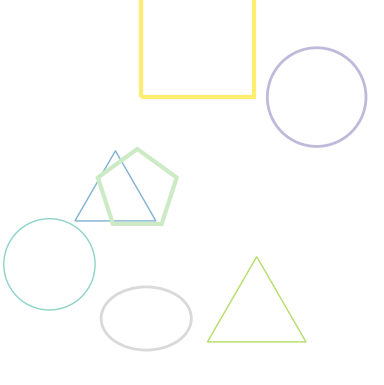[{"shape": "circle", "thickness": 1, "radius": 0.59, "center": [0.128, 0.313]}, {"shape": "circle", "thickness": 2, "radius": 0.64, "center": [0.822, 0.748]}, {"shape": "triangle", "thickness": 1, "radius": 0.61, "center": [0.3, 0.487]}, {"shape": "triangle", "thickness": 1, "radius": 0.74, "center": [0.667, 0.186]}, {"shape": "oval", "thickness": 2, "radius": 0.59, "center": [0.38, 0.173]}, {"shape": "pentagon", "thickness": 3, "radius": 0.54, "center": [0.357, 0.505]}, {"shape": "square", "thickness": 3, "radius": 0.73, "center": [0.513, 0.895]}]